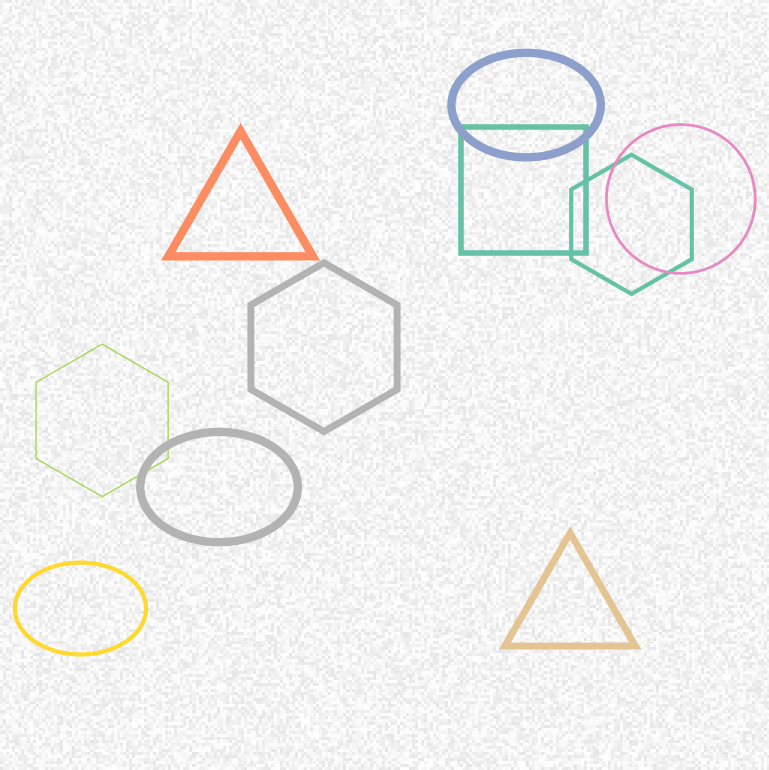[{"shape": "square", "thickness": 2, "radius": 0.41, "center": [0.68, 0.753]}, {"shape": "hexagon", "thickness": 1.5, "radius": 0.45, "center": [0.82, 0.709]}, {"shape": "triangle", "thickness": 3, "radius": 0.54, "center": [0.312, 0.721]}, {"shape": "oval", "thickness": 3, "radius": 0.48, "center": [0.683, 0.864]}, {"shape": "circle", "thickness": 1, "radius": 0.48, "center": [0.884, 0.742]}, {"shape": "hexagon", "thickness": 0.5, "radius": 0.5, "center": [0.133, 0.454]}, {"shape": "oval", "thickness": 1.5, "radius": 0.43, "center": [0.104, 0.21]}, {"shape": "triangle", "thickness": 2.5, "radius": 0.49, "center": [0.74, 0.21]}, {"shape": "hexagon", "thickness": 2.5, "radius": 0.55, "center": [0.421, 0.549]}, {"shape": "oval", "thickness": 3, "radius": 0.51, "center": [0.284, 0.367]}]